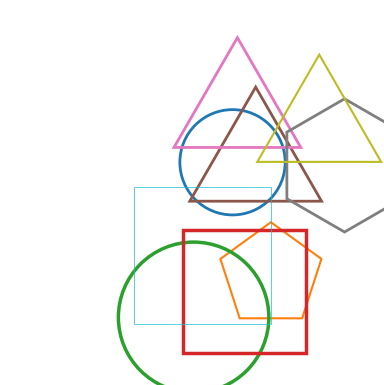[{"shape": "circle", "thickness": 2, "radius": 0.68, "center": [0.604, 0.579]}, {"shape": "pentagon", "thickness": 1.5, "radius": 0.69, "center": [0.704, 0.285]}, {"shape": "circle", "thickness": 2.5, "radius": 0.98, "center": [0.503, 0.176]}, {"shape": "square", "thickness": 2.5, "radius": 0.8, "center": [0.636, 0.243]}, {"shape": "triangle", "thickness": 2, "radius": 0.99, "center": [0.664, 0.576]}, {"shape": "triangle", "thickness": 2, "radius": 0.95, "center": [0.617, 0.712]}, {"shape": "hexagon", "thickness": 2, "radius": 0.86, "center": [0.895, 0.57]}, {"shape": "triangle", "thickness": 1.5, "radius": 0.93, "center": [0.829, 0.672]}, {"shape": "square", "thickness": 0.5, "radius": 0.89, "center": [0.526, 0.335]}]